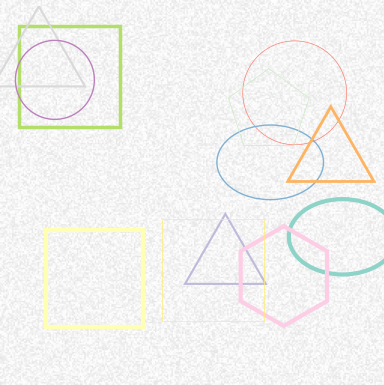[{"shape": "oval", "thickness": 3, "radius": 0.7, "center": [0.89, 0.385]}, {"shape": "square", "thickness": 3, "radius": 0.63, "center": [0.245, 0.277]}, {"shape": "triangle", "thickness": 1.5, "radius": 0.61, "center": [0.585, 0.323]}, {"shape": "circle", "thickness": 0.5, "radius": 0.67, "center": [0.765, 0.759]}, {"shape": "oval", "thickness": 1, "radius": 0.69, "center": [0.702, 0.578]}, {"shape": "triangle", "thickness": 2, "radius": 0.65, "center": [0.859, 0.593]}, {"shape": "square", "thickness": 2.5, "radius": 0.66, "center": [0.18, 0.801]}, {"shape": "hexagon", "thickness": 3, "radius": 0.65, "center": [0.737, 0.283]}, {"shape": "triangle", "thickness": 1.5, "radius": 0.69, "center": [0.101, 0.845]}, {"shape": "circle", "thickness": 1, "radius": 0.51, "center": [0.143, 0.793]}, {"shape": "pentagon", "thickness": 0.5, "radius": 0.55, "center": [0.698, 0.711]}, {"shape": "square", "thickness": 0.5, "radius": 0.66, "center": [0.553, 0.298]}]